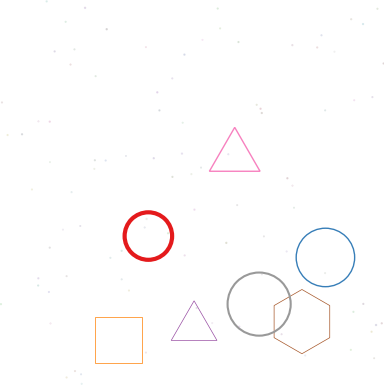[{"shape": "circle", "thickness": 3, "radius": 0.31, "center": [0.385, 0.387]}, {"shape": "circle", "thickness": 1, "radius": 0.38, "center": [0.845, 0.331]}, {"shape": "triangle", "thickness": 0.5, "radius": 0.34, "center": [0.504, 0.15]}, {"shape": "square", "thickness": 0.5, "radius": 0.3, "center": [0.308, 0.116]}, {"shape": "hexagon", "thickness": 0.5, "radius": 0.42, "center": [0.784, 0.165]}, {"shape": "triangle", "thickness": 1, "radius": 0.38, "center": [0.61, 0.593]}, {"shape": "circle", "thickness": 1.5, "radius": 0.41, "center": [0.673, 0.21]}]